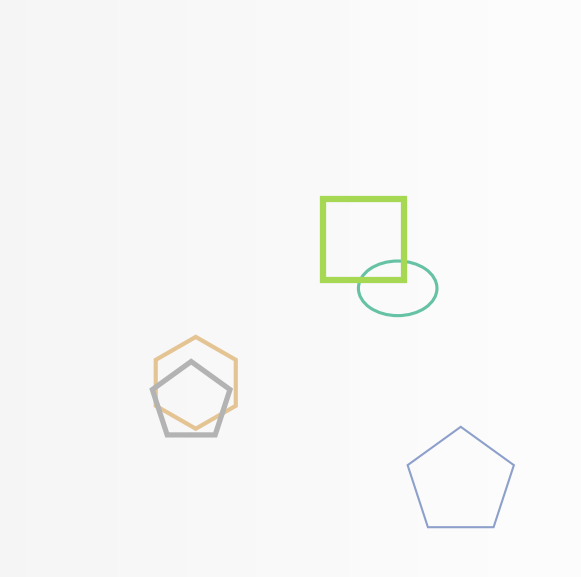[{"shape": "oval", "thickness": 1.5, "radius": 0.34, "center": [0.684, 0.5]}, {"shape": "pentagon", "thickness": 1, "radius": 0.48, "center": [0.793, 0.164]}, {"shape": "square", "thickness": 3, "radius": 0.35, "center": [0.626, 0.584]}, {"shape": "hexagon", "thickness": 2, "radius": 0.4, "center": [0.337, 0.336]}, {"shape": "pentagon", "thickness": 2.5, "radius": 0.35, "center": [0.329, 0.303]}]